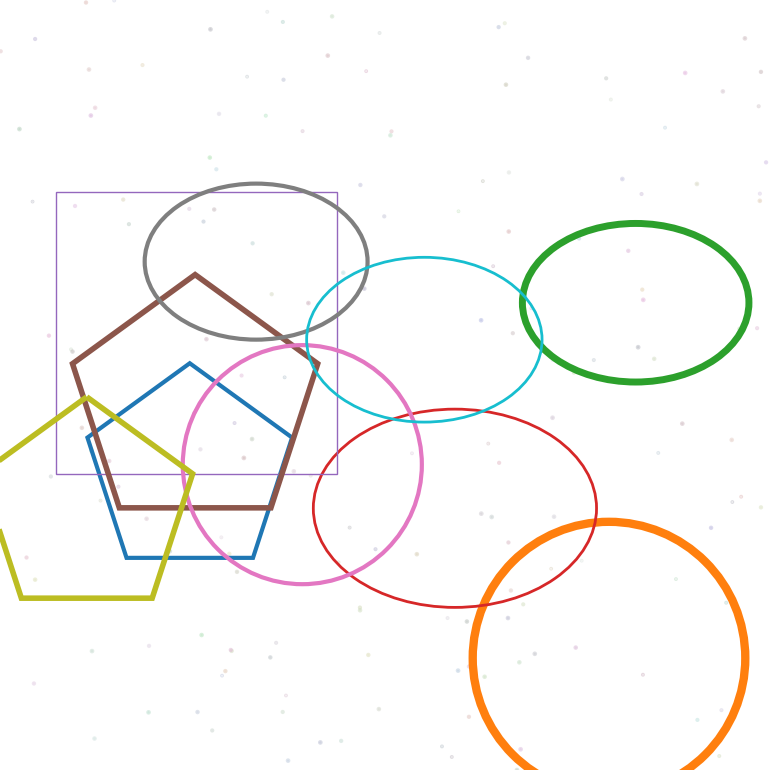[{"shape": "pentagon", "thickness": 1.5, "radius": 0.7, "center": [0.246, 0.389]}, {"shape": "circle", "thickness": 3, "radius": 0.88, "center": [0.791, 0.145]}, {"shape": "oval", "thickness": 2.5, "radius": 0.74, "center": [0.826, 0.607]}, {"shape": "oval", "thickness": 1, "radius": 0.92, "center": [0.591, 0.34]}, {"shape": "square", "thickness": 0.5, "radius": 0.91, "center": [0.255, 0.568]}, {"shape": "pentagon", "thickness": 2, "radius": 0.84, "center": [0.253, 0.476]}, {"shape": "circle", "thickness": 1.5, "radius": 0.78, "center": [0.393, 0.397]}, {"shape": "oval", "thickness": 1.5, "radius": 0.72, "center": [0.333, 0.66]}, {"shape": "pentagon", "thickness": 2, "radius": 0.72, "center": [0.113, 0.34]}, {"shape": "oval", "thickness": 1, "radius": 0.76, "center": [0.551, 0.559]}]